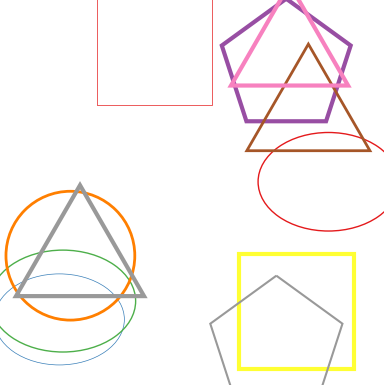[{"shape": "oval", "thickness": 1, "radius": 0.91, "center": [0.853, 0.528]}, {"shape": "square", "thickness": 0.5, "radius": 0.75, "center": [0.402, 0.878]}, {"shape": "oval", "thickness": 0.5, "radius": 0.84, "center": [0.154, 0.17]}, {"shape": "oval", "thickness": 1, "radius": 0.95, "center": [0.163, 0.218]}, {"shape": "pentagon", "thickness": 3, "radius": 0.88, "center": [0.743, 0.827]}, {"shape": "circle", "thickness": 2, "radius": 0.84, "center": [0.183, 0.336]}, {"shape": "square", "thickness": 3, "radius": 0.75, "center": [0.771, 0.192]}, {"shape": "triangle", "thickness": 2, "radius": 0.92, "center": [0.801, 0.701]}, {"shape": "triangle", "thickness": 3, "radius": 0.88, "center": [0.752, 0.866]}, {"shape": "pentagon", "thickness": 1.5, "radius": 0.9, "center": [0.718, 0.103]}, {"shape": "triangle", "thickness": 3, "radius": 0.96, "center": [0.208, 0.327]}]